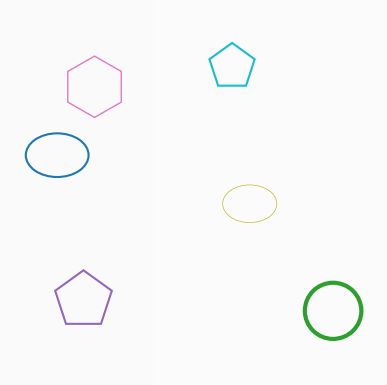[{"shape": "oval", "thickness": 1.5, "radius": 0.41, "center": [0.148, 0.597]}, {"shape": "circle", "thickness": 3, "radius": 0.36, "center": [0.86, 0.193]}, {"shape": "pentagon", "thickness": 1.5, "radius": 0.38, "center": [0.215, 0.221]}, {"shape": "hexagon", "thickness": 1, "radius": 0.4, "center": [0.244, 0.775]}, {"shape": "oval", "thickness": 0.5, "radius": 0.35, "center": [0.644, 0.471]}, {"shape": "pentagon", "thickness": 1.5, "radius": 0.31, "center": [0.599, 0.827]}]